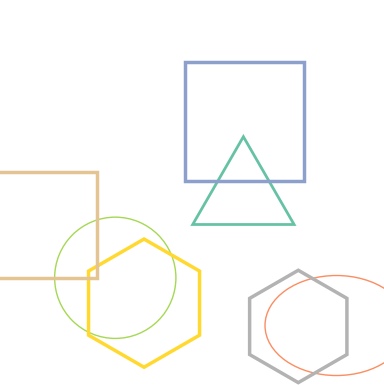[{"shape": "triangle", "thickness": 2, "radius": 0.76, "center": [0.632, 0.493]}, {"shape": "oval", "thickness": 1, "radius": 0.93, "center": [0.874, 0.155]}, {"shape": "square", "thickness": 2.5, "radius": 0.77, "center": [0.635, 0.684]}, {"shape": "circle", "thickness": 1, "radius": 0.79, "center": [0.299, 0.278]}, {"shape": "hexagon", "thickness": 2.5, "radius": 0.83, "center": [0.374, 0.213]}, {"shape": "square", "thickness": 2.5, "radius": 0.69, "center": [0.113, 0.416]}, {"shape": "hexagon", "thickness": 2.5, "radius": 0.73, "center": [0.775, 0.152]}]